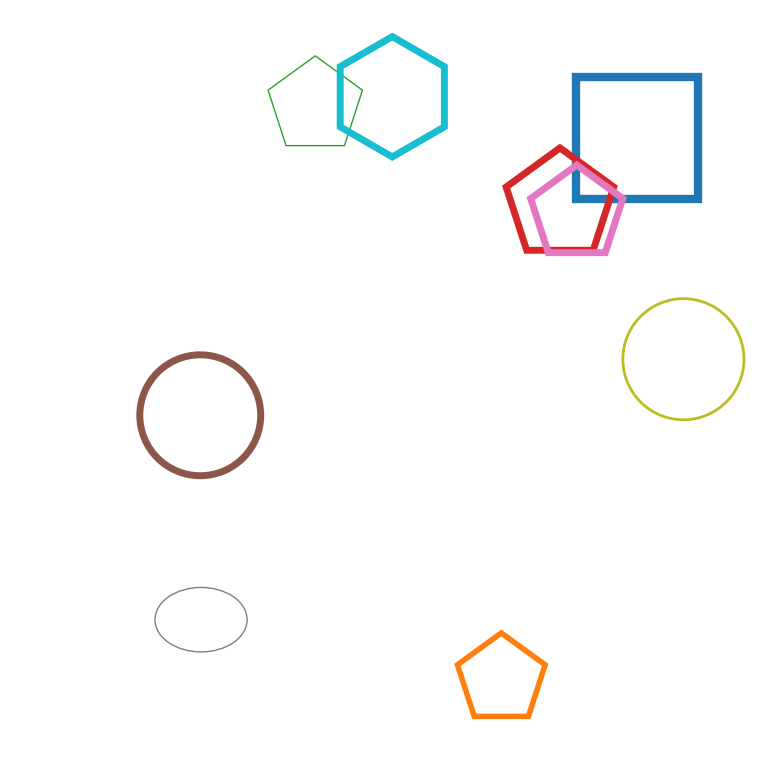[{"shape": "square", "thickness": 3, "radius": 0.4, "center": [0.828, 0.821]}, {"shape": "pentagon", "thickness": 2, "radius": 0.3, "center": [0.651, 0.118]}, {"shape": "pentagon", "thickness": 0.5, "radius": 0.32, "center": [0.409, 0.863]}, {"shape": "pentagon", "thickness": 2.5, "radius": 0.37, "center": [0.727, 0.734]}, {"shape": "circle", "thickness": 2.5, "radius": 0.39, "center": [0.26, 0.461]}, {"shape": "pentagon", "thickness": 2.5, "radius": 0.31, "center": [0.749, 0.723]}, {"shape": "oval", "thickness": 0.5, "radius": 0.3, "center": [0.261, 0.195]}, {"shape": "circle", "thickness": 1, "radius": 0.39, "center": [0.888, 0.533]}, {"shape": "hexagon", "thickness": 2.5, "radius": 0.39, "center": [0.509, 0.874]}]